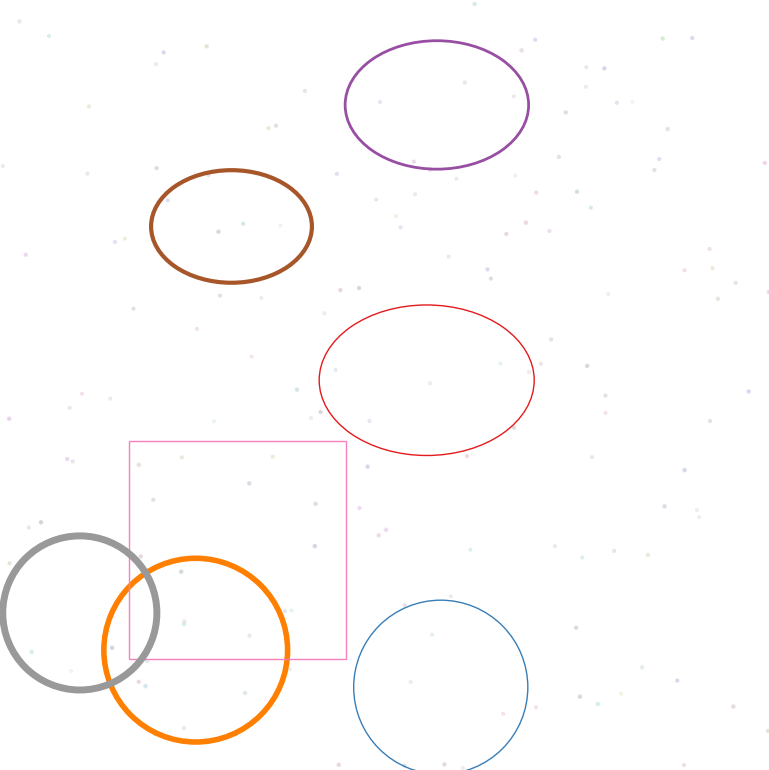[{"shape": "oval", "thickness": 0.5, "radius": 0.7, "center": [0.554, 0.506]}, {"shape": "circle", "thickness": 0.5, "radius": 0.57, "center": [0.572, 0.107]}, {"shape": "oval", "thickness": 1, "radius": 0.6, "center": [0.567, 0.864]}, {"shape": "circle", "thickness": 2, "radius": 0.6, "center": [0.254, 0.156]}, {"shape": "oval", "thickness": 1.5, "radius": 0.52, "center": [0.301, 0.706]}, {"shape": "square", "thickness": 0.5, "radius": 0.71, "center": [0.309, 0.285]}, {"shape": "circle", "thickness": 2.5, "radius": 0.5, "center": [0.104, 0.204]}]